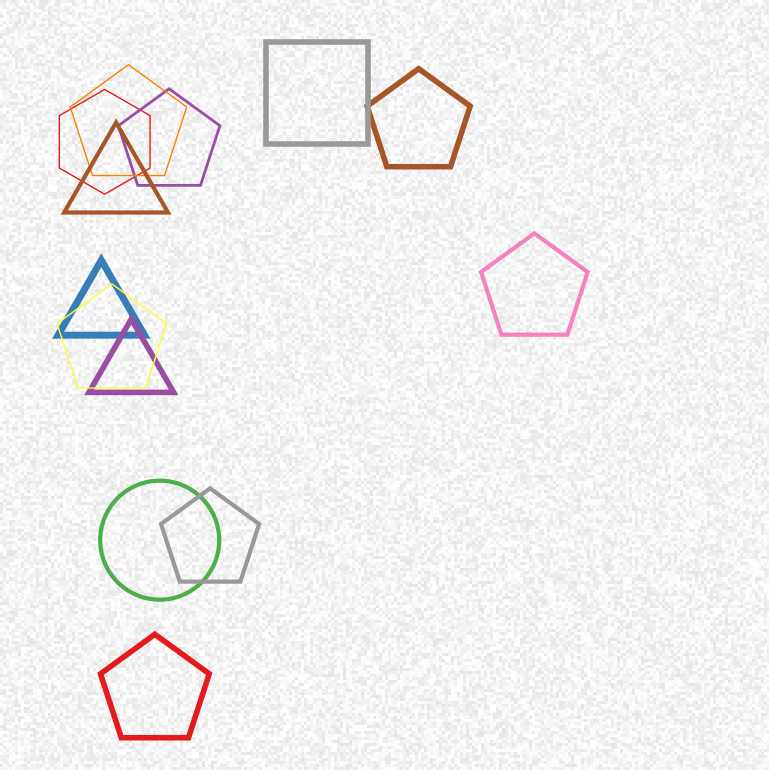[{"shape": "hexagon", "thickness": 0.5, "radius": 0.34, "center": [0.136, 0.816]}, {"shape": "pentagon", "thickness": 2, "radius": 0.37, "center": [0.201, 0.102]}, {"shape": "triangle", "thickness": 2.5, "radius": 0.32, "center": [0.132, 0.597]}, {"shape": "circle", "thickness": 1.5, "radius": 0.39, "center": [0.207, 0.298]}, {"shape": "triangle", "thickness": 2, "radius": 0.32, "center": [0.171, 0.522]}, {"shape": "pentagon", "thickness": 1, "radius": 0.35, "center": [0.22, 0.815]}, {"shape": "pentagon", "thickness": 0.5, "radius": 0.4, "center": [0.167, 0.836]}, {"shape": "pentagon", "thickness": 0.5, "radius": 0.37, "center": [0.145, 0.557]}, {"shape": "triangle", "thickness": 1.5, "radius": 0.39, "center": [0.151, 0.763]}, {"shape": "pentagon", "thickness": 2, "radius": 0.35, "center": [0.544, 0.84]}, {"shape": "pentagon", "thickness": 1.5, "radius": 0.36, "center": [0.694, 0.624]}, {"shape": "square", "thickness": 2, "radius": 0.33, "center": [0.412, 0.88]}, {"shape": "pentagon", "thickness": 1.5, "radius": 0.33, "center": [0.273, 0.299]}]